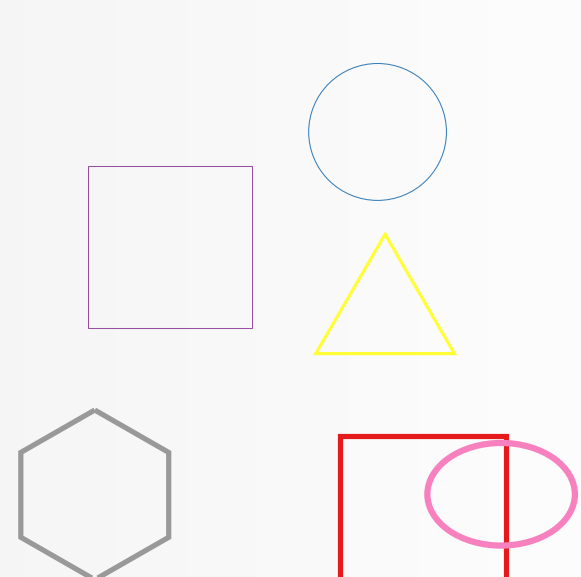[{"shape": "square", "thickness": 2.5, "radius": 0.71, "center": [0.728, 0.101]}, {"shape": "circle", "thickness": 0.5, "radius": 0.59, "center": [0.65, 0.771]}, {"shape": "square", "thickness": 0.5, "radius": 0.7, "center": [0.292, 0.572]}, {"shape": "triangle", "thickness": 1.5, "radius": 0.69, "center": [0.662, 0.456]}, {"shape": "oval", "thickness": 3, "radius": 0.63, "center": [0.862, 0.143]}, {"shape": "hexagon", "thickness": 2.5, "radius": 0.73, "center": [0.163, 0.142]}]